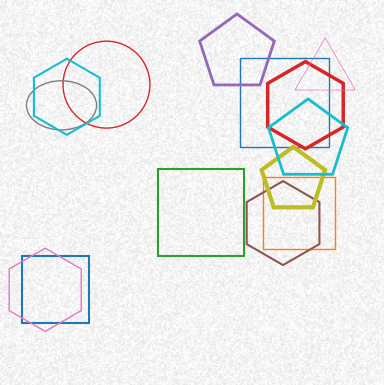[{"shape": "square", "thickness": 1.5, "radius": 0.44, "center": [0.144, 0.248]}, {"shape": "square", "thickness": 1, "radius": 0.58, "center": [0.739, 0.734]}, {"shape": "square", "thickness": 1, "radius": 0.46, "center": [0.777, 0.447]}, {"shape": "square", "thickness": 1.5, "radius": 0.56, "center": [0.522, 0.447]}, {"shape": "circle", "thickness": 1, "radius": 0.56, "center": [0.277, 0.78]}, {"shape": "hexagon", "thickness": 2.5, "radius": 0.57, "center": [0.793, 0.727]}, {"shape": "pentagon", "thickness": 2, "radius": 0.51, "center": [0.616, 0.862]}, {"shape": "hexagon", "thickness": 1.5, "radius": 0.55, "center": [0.735, 0.421]}, {"shape": "triangle", "thickness": 0.5, "radius": 0.45, "center": [0.845, 0.811]}, {"shape": "hexagon", "thickness": 1, "radius": 0.54, "center": [0.117, 0.247]}, {"shape": "oval", "thickness": 1, "radius": 0.46, "center": [0.16, 0.726]}, {"shape": "pentagon", "thickness": 3, "radius": 0.43, "center": [0.762, 0.532]}, {"shape": "pentagon", "thickness": 2, "radius": 0.54, "center": [0.8, 0.635]}, {"shape": "hexagon", "thickness": 1.5, "radius": 0.49, "center": [0.174, 0.749]}]